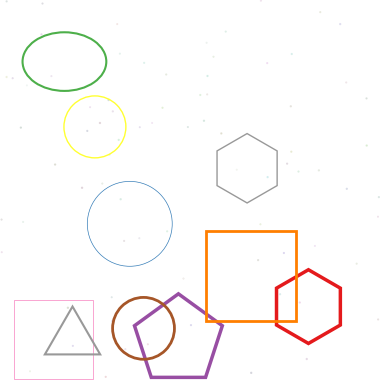[{"shape": "hexagon", "thickness": 2.5, "radius": 0.48, "center": [0.801, 0.204]}, {"shape": "circle", "thickness": 0.5, "radius": 0.55, "center": [0.337, 0.419]}, {"shape": "oval", "thickness": 1.5, "radius": 0.54, "center": [0.167, 0.84]}, {"shape": "pentagon", "thickness": 2.5, "radius": 0.6, "center": [0.463, 0.117]}, {"shape": "square", "thickness": 2, "radius": 0.58, "center": [0.651, 0.283]}, {"shape": "circle", "thickness": 1, "radius": 0.4, "center": [0.247, 0.67]}, {"shape": "circle", "thickness": 2, "radius": 0.4, "center": [0.373, 0.147]}, {"shape": "square", "thickness": 0.5, "radius": 0.51, "center": [0.139, 0.118]}, {"shape": "hexagon", "thickness": 1, "radius": 0.45, "center": [0.642, 0.563]}, {"shape": "triangle", "thickness": 1.5, "radius": 0.41, "center": [0.188, 0.121]}]